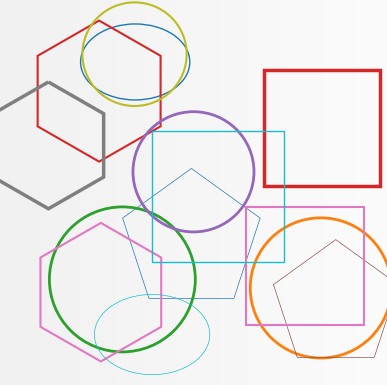[{"shape": "oval", "thickness": 1, "radius": 0.7, "center": [0.349, 0.839]}, {"shape": "pentagon", "thickness": 0.5, "radius": 0.93, "center": [0.494, 0.376]}, {"shape": "circle", "thickness": 2, "radius": 0.91, "center": [0.828, 0.252]}, {"shape": "circle", "thickness": 2, "radius": 0.94, "center": [0.316, 0.274]}, {"shape": "square", "thickness": 2.5, "radius": 0.75, "center": [0.831, 0.668]}, {"shape": "hexagon", "thickness": 1.5, "radius": 0.92, "center": [0.256, 0.763]}, {"shape": "circle", "thickness": 2, "radius": 0.78, "center": [0.499, 0.554]}, {"shape": "pentagon", "thickness": 0.5, "radius": 0.85, "center": [0.866, 0.209]}, {"shape": "square", "thickness": 1.5, "radius": 0.77, "center": [0.787, 0.308]}, {"shape": "hexagon", "thickness": 1.5, "radius": 0.9, "center": [0.26, 0.241]}, {"shape": "hexagon", "thickness": 2.5, "radius": 0.82, "center": [0.125, 0.622]}, {"shape": "circle", "thickness": 1.5, "radius": 0.67, "center": [0.347, 0.859]}, {"shape": "oval", "thickness": 0.5, "radius": 0.74, "center": [0.392, 0.131]}, {"shape": "square", "thickness": 1, "radius": 0.85, "center": [0.563, 0.49]}]